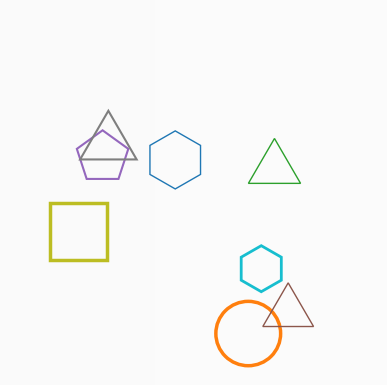[{"shape": "hexagon", "thickness": 1, "radius": 0.38, "center": [0.452, 0.585]}, {"shape": "circle", "thickness": 2.5, "radius": 0.42, "center": [0.641, 0.134]}, {"shape": "triangle", "thickness": 1, "radius": 0.39, "center": [0.708, 0.563]}, {"shape": "pentagon", "thickness": 1.5, "radius": 0.35, "center": [0.265, 0.592]}, {"shape": "triangle", "thickness": 1, "radius": 0.38, "center": [0.744, 0.19]}, {"shape": "triangle", "thickness": 1.5, "radius": 0.42, "center": [0.28, 0.628]}, {"shape": "square", "thickness": 2.5, "radius": 0.37, "center": [0.202, 0.4]}, {"shape": "hexagon", "thickness": 2, "radius": 0.3, "center": [0.674, 0.302]}]